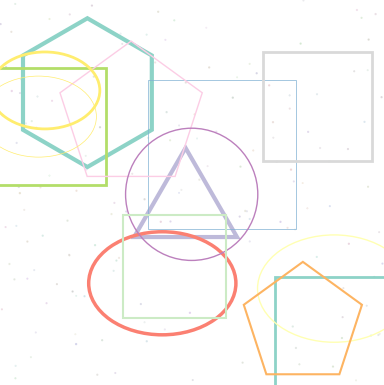[{"shape": "hexagon", "thickness": 3, "radius": 0.97, "center": [0.227, 0.759]}, {"shape": "square", "thickness": 2, "radius": 0.86, "center": [0.885, 0.11]}, {"shape": "oval", "thickness": 1, "radius": 1.0, "center": [0.868, 0.25]}, {"shape": "triangle", "thickness": 3, "radius": 0.77, "center": [0.482, 0.461]}, {"shape": "oval", "thickness": 2.5, "radius": 0.96, "center": [0.422, 0.264]}, {"shape": "square", "thickness": 0.5, "radius": 0.97, "center": [0.576, 0.598]}, {"shape": "pentagon", "thickness": 1.5, "radius": 0.81, "center": [0.787, 0.158]}, {"shape": "square", "thickness": 2, "radius": 0.76, "center": [0.124, 0.672]}, {"shape": "pentagon", "thickness": 1, "radius": 0.97, "center": [0.341, 0.699]}, {"shape": "square", "thickness": 2, "radius": 0.71, "center": [0.826, 0.723]}, {"shape": "circle", "thickness": 1, "radius": 0.86, "center": [0.498, 0.495]}, {"shape": "square", "thickness": 1.5, "radius": 0.67, "center": [0.453, 0.307]}, {"shape": "oval", "thickness": 2, "radius": 0.71, "center": [0.117, 0.765]}, {"shape": "oval", "thickness": 0.5, "radius": 0.75, "center": [0.1, 0.697]}]